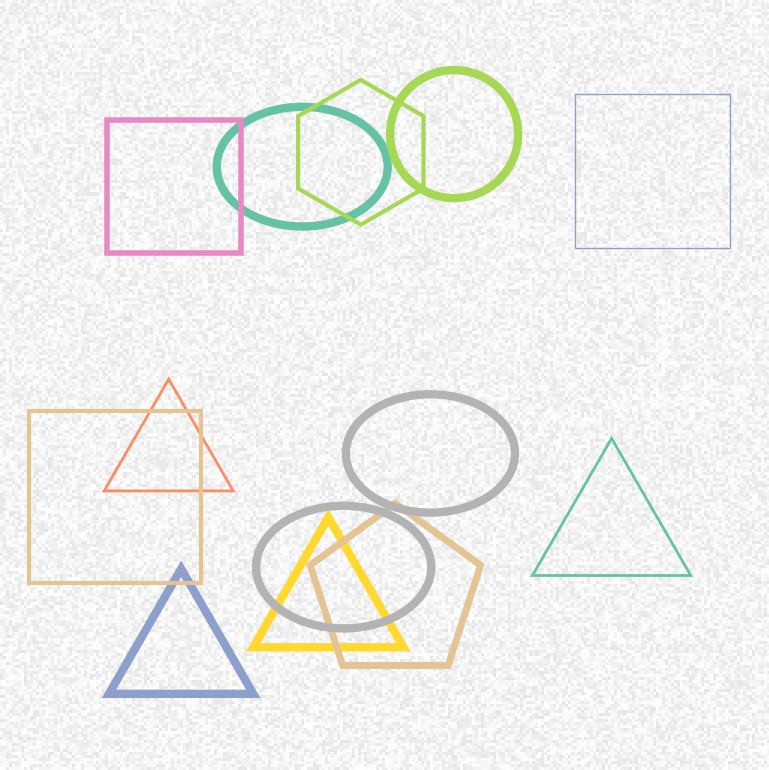[{"shape": "triangle", "thickness": 1, "radius": 0.59, "center": [0.794, 0.312]}, {"shape": "oval", "thickness": 3, "radius": 0.56, "center": [0.393, 0.784]}, {"shape": "triangle", "thickness": 1, "radius": 0.48, "center": [0.219, 0.411]}, {"shape": "square", "thickness": 0.5, "radius": 0.5, "center": [0.848, 0.778]}, {"shape": "triangle", "thickness": 3, "radius": 0.54, "center": [0.235, 0.153]}, {"shape": "square", "thickness": 2, "radius": 0.43, "center": [0.226, 0.758]}, {"shape": "hexagon", "thickness": 1.5, "radius": 0.47, "center": [0.469, 0.802]}, {"shape": "circle", "thickness": 3, "radius": 0.42, "center": [0.59, 0.826]}, {"shape": "triangle", "thickness": 3, "radius": 0.56, "center": [0.426, 0.216]}, {"shape": "square", "thickness": 1.5, "radius": 0.56, "center": [0.15, 0.355]}, {"shape": "pentagon", "thickness": 2.5, "radius": 0.58, "center": [0.513, 0.23]}, {"shape": "oval", "thickness": 3, "radius": 0.55, "center": [0.559, 0.411]}, {"shape": "oval", "thickness": 3, "radius": 0.57, "center": [0.446, 0.264]}]